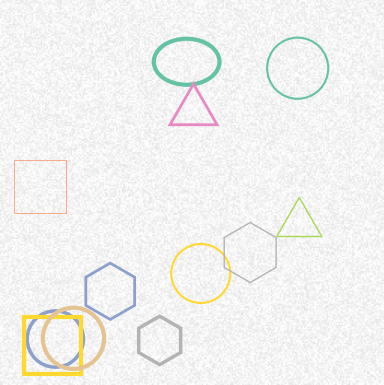[{"shape": "oval", "thickness": 3, "radius": 0.43, "center": [0.485, 0.84]}, {"shape": "circle", "thickness": 1.5, "radius": 0.4, "center": [0.773, 0.823]}, {"shape": "square", "thickness": 0.5, "radius": 0.34, "center": [0.104, 0.516]}, {"shape": "circle", "thickness": 2.5, "radius": 0.37, "center": [0.144, 0.119]}, {"shape": "hexagon", "thickness": 2, "radius": 0.37, "center": [0.286, 0.243]}, {"shape": "triangle", "thickness": 2, "radius": 0.35, "center": [0.503, 0.711]}, {"shape": "triangle", "thickness": 1, "radius": 0.34, "center": [0.777, 0.419]}, {"shape": "circle", "thickness": 1.5, "radius": 0.38, "center": [0.521, 0.29]}, {"shape": "square", "thickness": 3, "radius": 0.37, "center": [0.136, 0.103]}, {"shape": "circle", "thickness": 3, "radius": 0.4, "center": [0.191, 0.121]}, {"shape": "hexagon", "thickness": 1, "radius": 0.39, "center": [0.65, 0.344]}, {"shape": "hexagon", "thickness": 2.5, "radius": 0.31, "center": [0.415, 0.116]}]